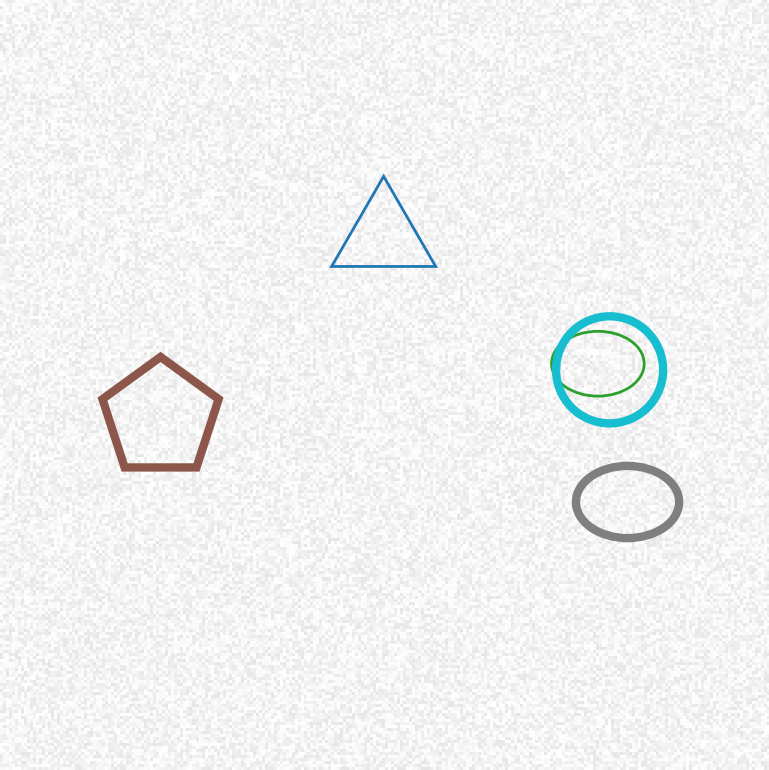[{"shape": "triangle", "thickness": 1, "radius": 0.39, "center": [0.498, 0.693]}, {"shape": "oval", "thickness": 1, "radius": 0.3, "center": [0.776, 0.528]}, {"shape": "pentagon", "thickness": 3, "radius": 0.4, "center": [0.209, 0.457]}, {"shape": "oval", "thickness": 3, "radius": 0.33, "center": [0.815, 0.348]}, {"shape": "circle", "thickness": 3, "radius": 0.35, "center": [0.792, 0.52]}]